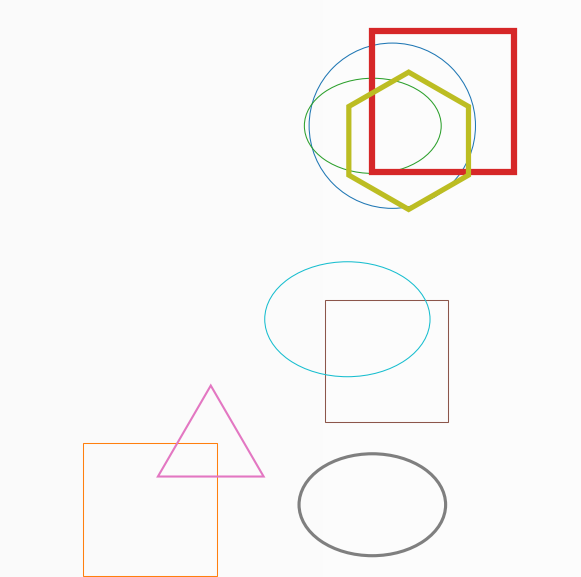[{"shape": "circle", "thickness": 0.5, "radius": 0.72, "center": [0.675, 0.781]}, {"shape": "square", "thickness": 0.5, "radius": 0.58, "center": [0.258, 0.116]}, {"shape": "oval", "thickness": 0.5, "radius": 0.59, "center": [0.641, 0.781]}, {"shape": "square", "thickness": 3, "radius": 0.61, "center": [0.762, 0.824]}, {"shape": "square", "thickness": 0.5, "radius": 0.53, "center": [0.665, 0.374]}, {"shape": "triangle", "thickness": 1, "radius": 0.53, "center": [0.363, 0.226]}, {"shape": "oval", "thickness": 1.5, "radius": 0.63, "center": [0.641, 0.125]}, {"shape": "hexagon", "thickness": 2.5, "radius": 0.59, "center": [0.703, 0.755]}, {"shape": "oval", "thickness": 0.5, "radius": 0.71, "center": [0.598, 0.446]}]